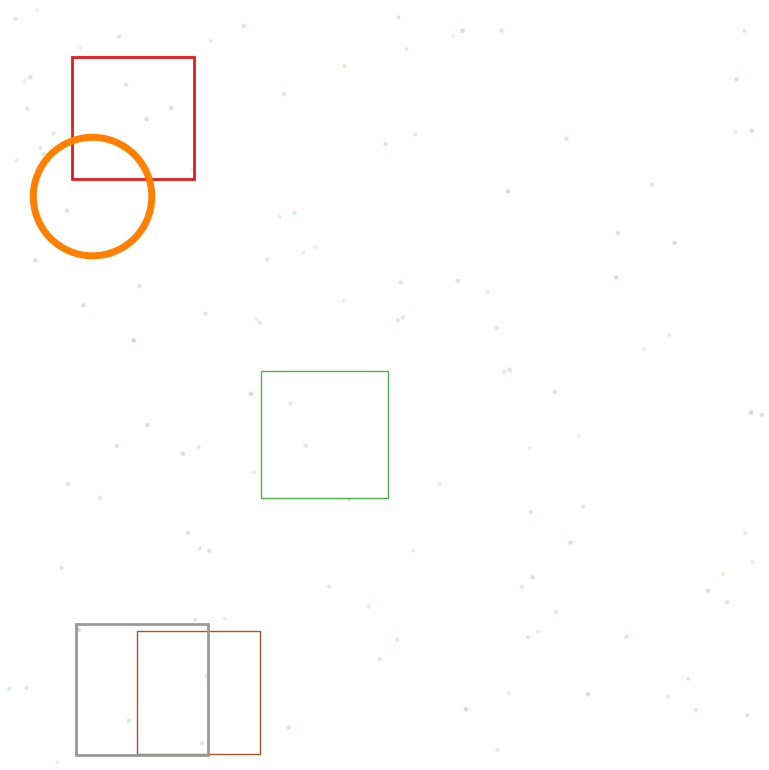[{"shape": "square", "thickness": 1, "radius": 0.4, "center": [0.173, 0.846]}, {"shape": "square", "thickness": 0.5, "radius": 0.41, "center": [0.422, 0.436]}, {"shape": "circle", "thickness": 2.5, "radius": 0.38, "center": [0.12, 0.745]}, {"shape": "square", "thickness": 0.5, "radius": 0.4, "center": [0.258, 0.1]}, {"shape": "square", "thickness": 1, "radius": 0.43, "center": [0.184, 0.104]}]